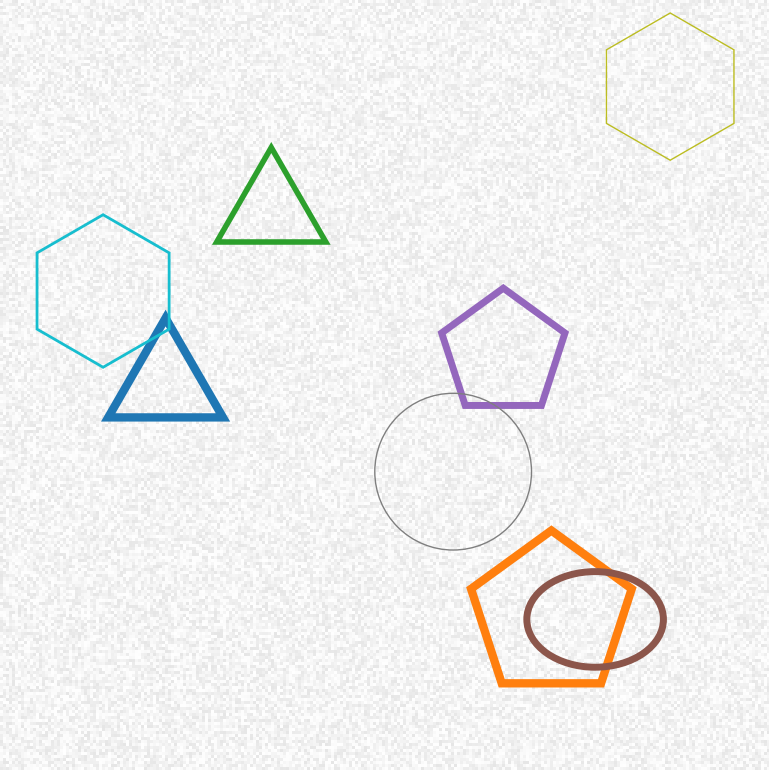[{"shape": "triangle", "thickness": 3, "radius": 0.43, "center": [0.215, 0.501]}, {"shape": "pentagon", "thickness": 3, "radius": 0.55, "center": [0.716, 0.201]}, {"shape": "triangle", "thickness": 2, "radius": 0.41, "center": [0.352, 0.727]}, {"shape": "pentagon", "thickness": 2.5, "radius": 0.42, "center": [0.654, 0.542]}, {"shape": "oval", "thickness": 2.5, "radius": 0.44, "center": [0.773, 0.196]}, {"shape": "circle", "thickness": 0.5, "radius": 0.51, "center": [0.589, 0.387]}, {"shape": "hexagon", "thickness": 0.5, "radius": 0.48, "center": [0.87, 0.888]}, {"shape": "hexagon", "thickness": 1, "radius": 0.5, "center": [0.134, 0.622]}]